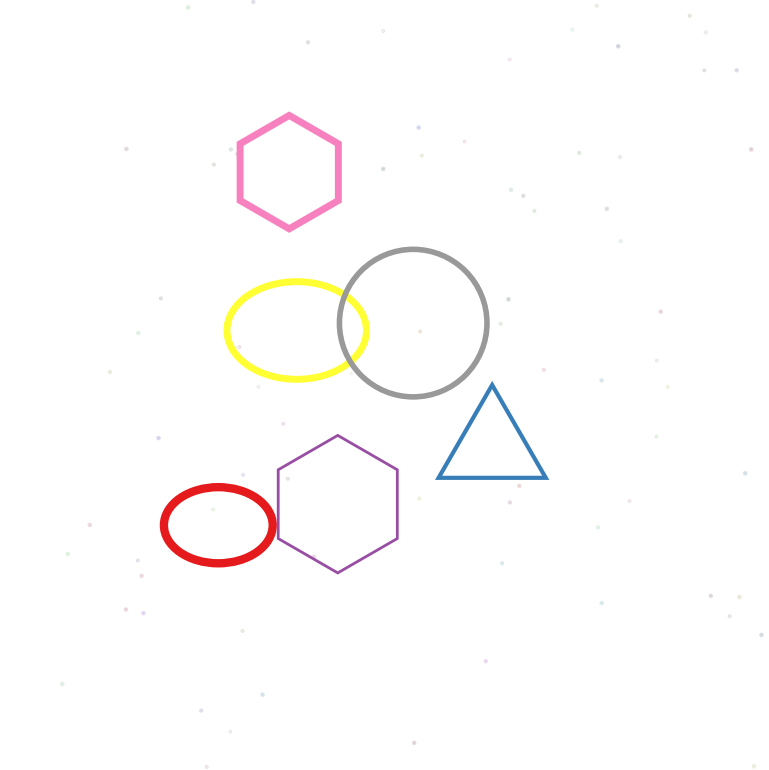[{"shape": "oval", "thickness": 3, "radius": 0.35, "center": [0.284, 0.318]}, {"shape": "triangle", "thickness": 1.5, "radius": 0.4, "center": [0.639, 0.42]}, {"shape": "hexagon", "thickness": 1, "radius": 0.45, "center": [0.439, 0.345]}, {"shape": "oval", "thickness": 2.5, "radius": 0.45, "center": [0.385, 0.571]}, {"shape": "hexagon", "thickness": 2.5, "radius": 0.37, "center": [0.376, 0.776]}, {"shape": "circle", "thickness": 2, "radius": 0.48, "center": [0.537, 0.58]}]